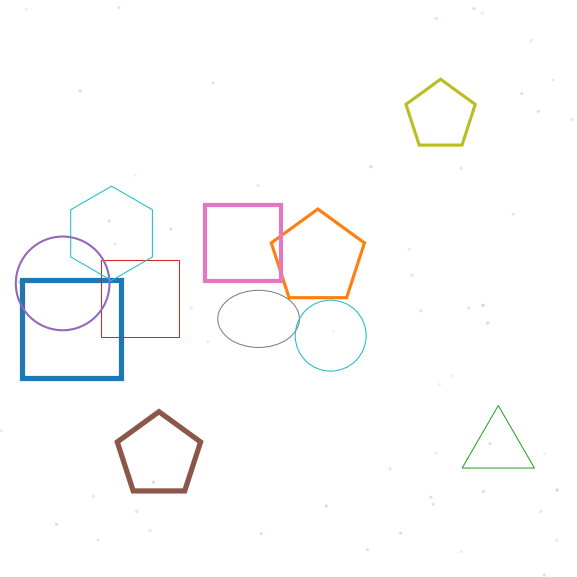[{"shape": "square", "thickness": 2.5, "radius": 0.42, "center": [0.124, 0.429]}, {"shape": "pentagon", "thickness": 1.5, "radius": 0.42, "center": [0.55, 0.552]}, {"shape": "triangle", "thickness": 0.5, "radius": 0.36, "center": [0.863, 0.225]}, {"shape": "square", "thickness": 0.5, "radius": 0.33, "center": [0.242, 0.482]}, {"shape": "circle", "thickness": 1, "radius": 0.41, "center": [0.109, 0.508]}, {"shape": "pentagon", "thickness": 2.5, "radius": 0.38, "center": [0.275, 0.21]}, {"shape": "square", "thickness": 2, "radius": 0.33, "center": [0.421, 0.579]}, {"shape": "oval", "thickness": 0.5, "radius": 0.35, "center": [0.448, 0.447]}, {"shape": "pentagon", "thickness": 1.5, "radius": 0.32, "center": [0.763, 0.799]}, {"shape": "hexagon", "thickness": 0.5, "radius": 0.41, "center": [0.193, 0.595]}, {"shape": "circle", "thickness": 0.5, "radius": 0.31, "center": [0.573, 0.418]}]